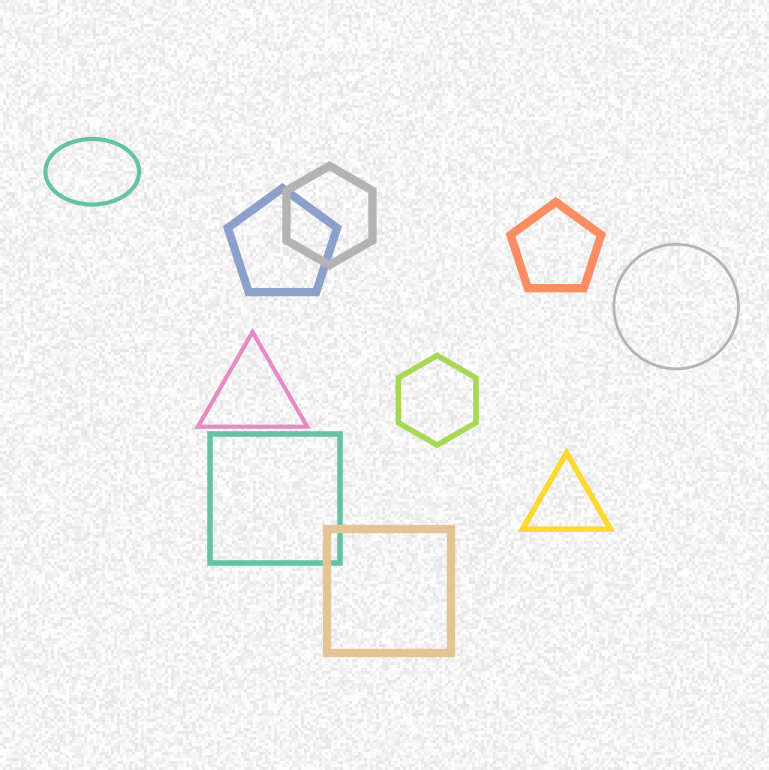[{"shape": "oval", "thickness": 1.5, "radius": 0.3, "center": [0.12, 0.777]}, {"shape": "square", "thickness": 2, "radius": 0.42, "center": [0.357, 0.353]}, {"shape": "pentagon", "thickness": 3, "radius": 0.31, "center": [0.722, 0.676]}, {"shape": "pentagon", "thickness": 3, "radius": 0.37, "center": [0.367, 0.681]}, {"shape": "triangle", "thickness": 1.5, "radius": 0.41, "center": [0.328, 0.487]}, {"shape": "hexagon", "thickness": 2, "radius": 0.29, "center": [0.568, 0.48]}, {"shape": "triangle", "thickness": 2, "radius": 0.33, "center": [0.736, 0.346]}, {"shape": "square", "thickness": 3, "radius": 0.4, "center": [0.505, 0.233]}, {"shape": "circle", "thickness": 1, "radius": 0.4, "center": [0.878, 0.602]}, {"shape": "hexagon", "thickness": 3, "radius": 0.32, "center": [0.428, 0.72]}]